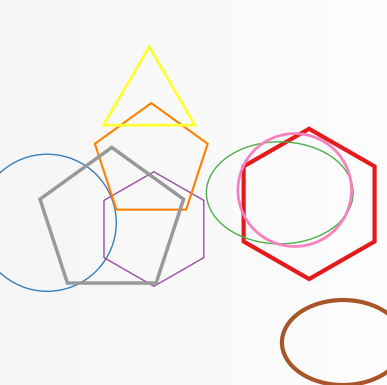[{"shape": "hexagon", "thickness": 3, "radius": 0.98, "center": [0.798, 0.47]}, {"shape": "circle", "thickness": 1, "radius": 0.89, "center": [0.122, 0.421]}, {"shape": "oval", "thickness": 1, "radius": 0.95, "center": [0.722, 0.499]}, {"shape": "hexagon", "thickness": 1, "radius": 0.74, "center": [0.397, 0.405]}, {"shape": "pentagon", "thickness": 1.5, "radius": 0.76, "center": [0.39, 0.579]}, {"shape": "triangle", "thickness": 2, "radius": 0.68, "center": [0.385, 0.743]}, {"shape": "oval", "thickness": 3, "radius": 0.79, "center": [0.885, 0.11]}, {"shape": "circle", "thickness": 2, "radius": 0.73, "center": [0.761, 0.506]}, {"shape": "pentagon", "thickness": 2.5, "radius": 0.97, "center": [0.288, 0.422]}]